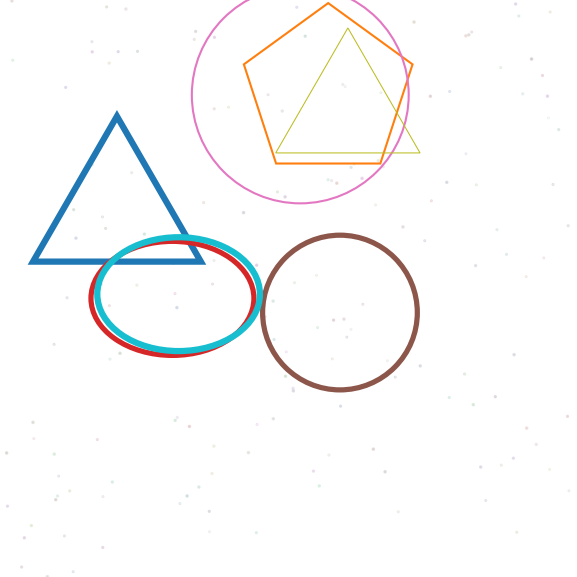[{"shape": "triangle", "thickness": 3, "radius": 0.84, "center": [0.203, 0.63]}, {"shape": "pentagon", "thickness": 1, "radius": 0.77, "center": [0.568, 0.84]}, {"shape": "oval", "thickness": 2.5, "radius": 0.71, "center": [0.299, 0.482]}, {"shape": "circle", "thickness": 2.5, "radius": 0.67, "center": [0.589, 0.458]}, {"shape": "circle", "thickness": 1, "radius": 0.94, "center": [0.52, 0.835]}, {"shape": "triangle", "thickness": 0.5, "radius": 0.72, "center": [0.602, 0.806]}, {"shape": "oval", "thickness": 3, "radius": 0.7, "center": [0.309, 0.49]}]